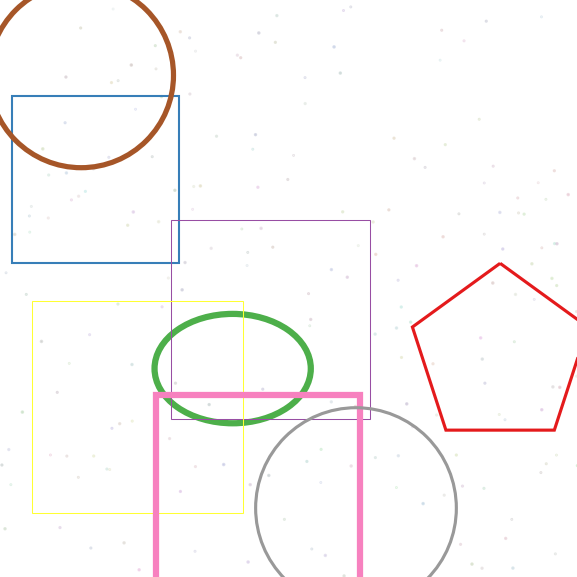[{"shape": "pentagon", "thickness": 1.5, "radius": 0.8, "center": [0.866, 0.384]}, {"shape": "square", "thickness": 1, "radius": 0.72, "center": [0.166, 0.688]}, {"shape": "oval", "thickness": 3, "radius": 0.68, "center": [0.403, 0.361]}, {"shape": "square", "thickness": 0.5, "radius": 0.86, "center": [0.468, 0.446]}, {"shape": "square", "thickness": 0.5, "radius": 0.91, "center": [0.238, 0.294]}, {"shape": "circle", "thickness": 2.5, "radius": 0.8, "center": [0.14, 0.869]}, {"shape": "square", "thickness": 3, "radius": 0.88, "center": [0.446, 0.138]}, {"shape": "circle", "thickness": 1.5, "radius": 0.87, "center": [0.616, 0.119]}]